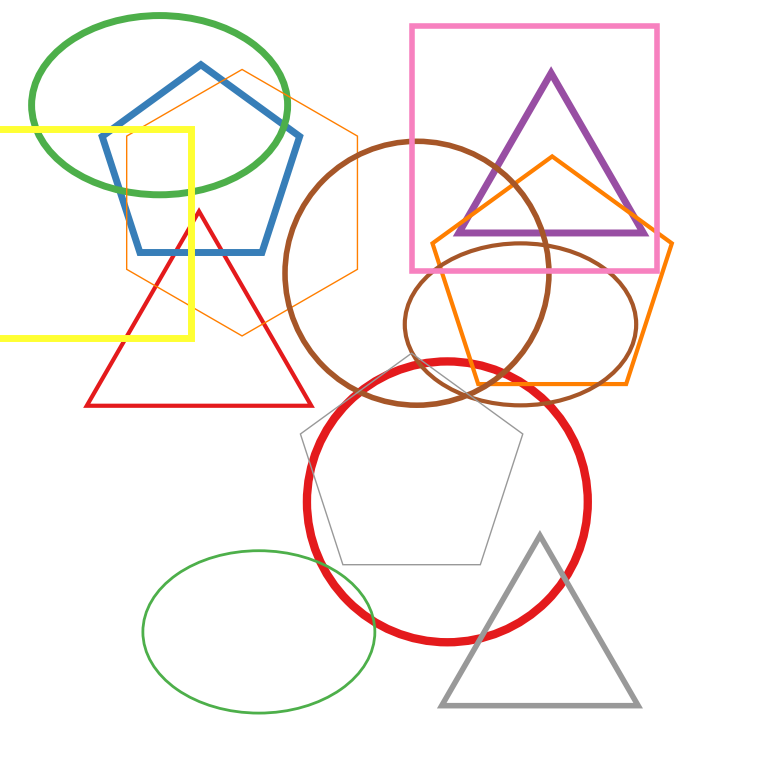[{"shape": "circle", "thickness": 3, "radius": 0.91, "center": [0.581, 0.348]}, {"shape": "triangle", "thickness": 1.5, "radius": 0.84, "center": [0.258, 0.557]}, {"shape": "pentagon", "thickness": 2.5, "radius": 0.67, "center": [0.261, 0.781]}, {"shape": "oval", "thickness": 2.5, "radius": 0.83, "center": [0.207, 0.863]}, {"shape": "oval", "thickness": 1, "radius": 0.75, "center": [0.336, 0.179]}, {"shape": "triangle", "thickness": 2.5, "radius": 0.69, "center": [0.716, 0.767]}, {"shape": "pentagon", "thickness": 1.5, "radius": 0.82, "center": [0.717, 0.633]}, {"shape": "hexagon", "thickness": 0.5, "radius": 0.87, "center": [0.314, 0.737]}, {"shape": "square", "thickness": 2.5, "radius": 0.68, "center": [0.113, 0.697]}, {"shape": "oval", "thickness": 1.5, "radius": 0.75, "center": [0.676, 0.579]}, {"shape": "circle", "thickness": 2, "radius": 0.86, "center": [0.542, 0.645]}, {"shape": "square", "thickness": 2, "radius": 0.8, "center": [0.694, 0.807]}, {"shape": "triangle", "thickness": 2, "radius": 0.74, "center": [0.701, 0.157]}, {"shape": "pentagon", "thickness": 0.5, "radius": 0.76, "center": [0.535, 0.389]}]